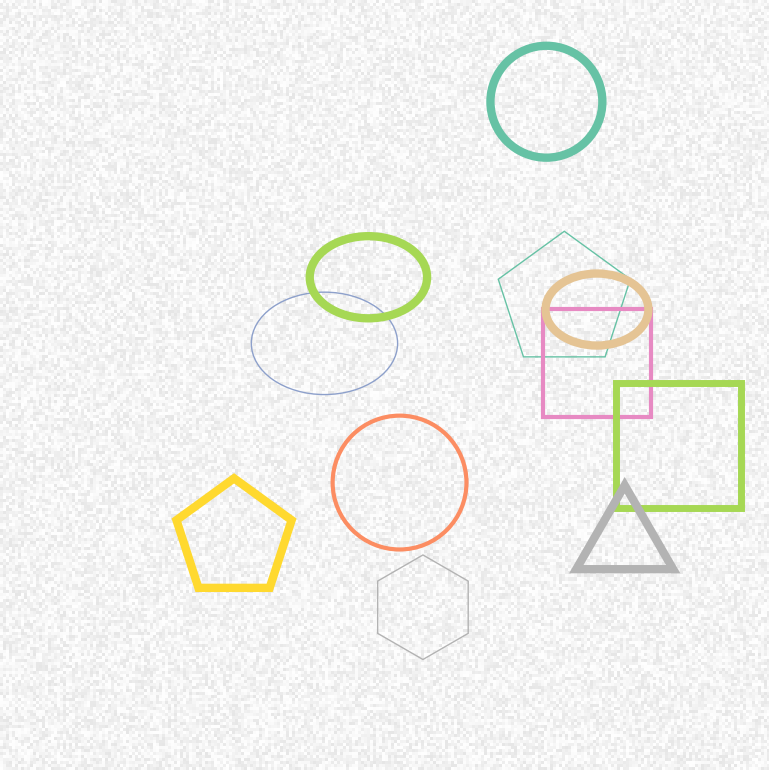[{"shape": "circle", "thickness": 3, "radius": 0.36, "center": [0.71, 0.868]}, {"shape": "pentagon", "thickness": 0.5, "radius": 0.45, "center": [0.733, 0.609]}, {"shape": "circle", "thickness": 1.5, "radius": 0.43, "center": [0.519, 0.373]}, {"shape": "oval", "thickness": 0.5, "radius": 0.47, "center": [0.421, 0.554]}, {"shape": "square", "thickness": 1.5, "radius": 0.35, "center": [0.775, 0.529]}, {"shape": "oval", "thickness": 3, "radius": 0.38, "center": [0.478, 0.64]}, {"shape": "square", "thickness": 2.5, "radius": 0.41, "center": [0.881, 0.421]}, {"shape": "pentagon", "thickness": 3, "radius": 0.39, "center": [0.304, 0.3]}, {"shape": "oval", "thickness": 3, "radius": 0.33, "center": [0.775, 0.598]}, {"shape": "triangle", "thickness": 3, "radius": 0.36, "center": [0.811, 0.297]}, {"shape": "hexagon", "thickness": 0.5, "radius": 0.34, "center": [0.549, 0.211]}]